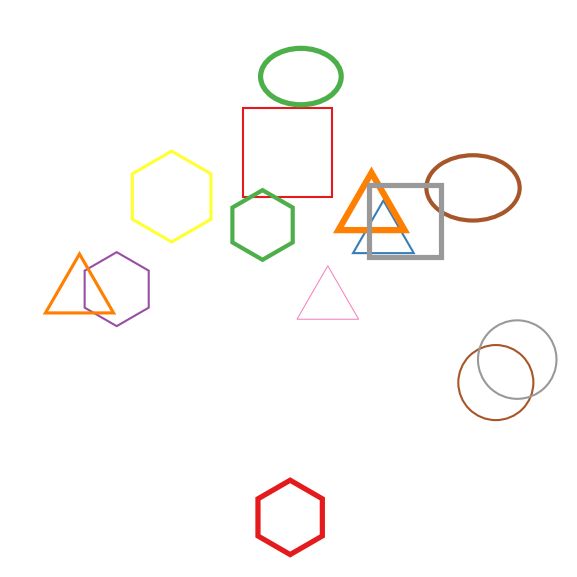[{"shape": "hexagon", "thickness": 2.5, "radius": 0.32, "center": [0.502, 0.103]}, {"shape": "square", "thickness": 1, "radius": 0.38, "center": [0.498, 0.736]}, {"shape": "triangle", "thickness": 1, "radius": 0.3, "center": [0.664, 0.591]}, {"shape": "oval", "thickness": 2.5, "radius": 0.35, "center": [0.521, 0.867]}, {"shape": "hexagon", "thickness": 2, "radius": 0.3, "center": [0.455, 0.61]}, {"shape": "hexagon", "thickness": 1, "radius": 0.32, "center": [0.202, 0.498]}, {"shape": "triangle", "thickness": 1.5, "radius": 0.34, "center": [0.138, 0.491]}, {"shape": "triangle", "thickness": 3, "radius": 0.33, "center": [0.643, 0.634]}, {"shape": "hexagon", "thickness": 1.5, "radius": 0.39, "center": [0.297, 0.659]}, {"shape": "circle", "thickness": 1, "radius": 0.32, "center": [0.859, 0.337]}, {"shape": "oval", "thickness": 2, "radius": 0.4, "center": [0.819, 0.674]}, {"shape": "triangle", "thickness": 0.5, "radius": 0.31, "center": [0.568, 0.477]}, {"shape": "circle", "thickness": 1, "radius": 0.34, "center": [0.896, 0.376]}, {"shape": "square", "thickness": 2.5, "radius": 0.31, "center": [0.701, 0.617]}]